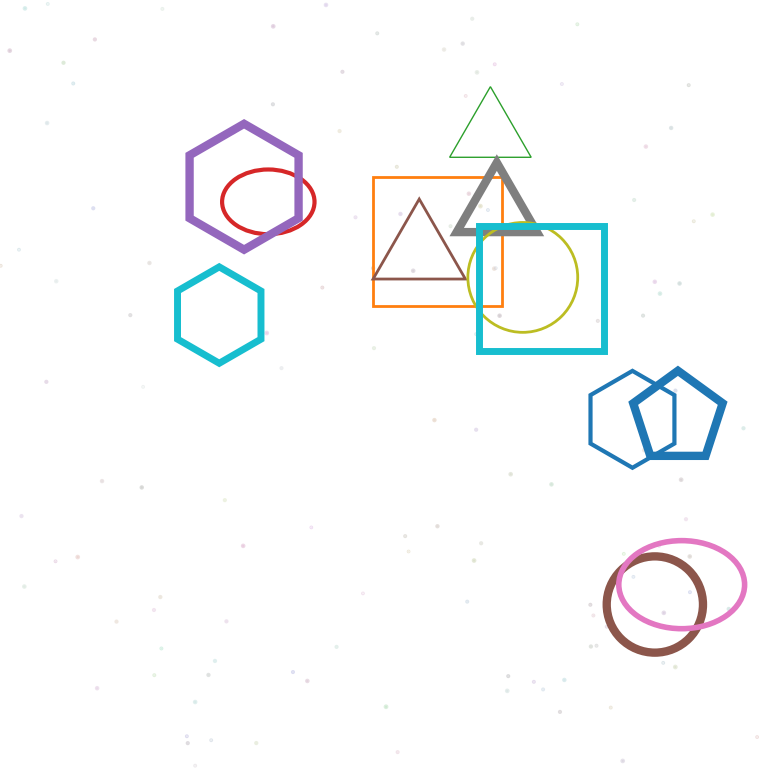[{"shape": "pentagon", "thickness": 3, "radius": 0.31, "center": [0.88, 0.457]}, {"shape": "hexagon", "thickness": 1.5, "radius": 0.31, "center": [0.821, 0.455]}, {"shape": "square", "thickness": 1, "radius": 0.42, "center": [0.568, 0.686]}, {"shape": "triangle", "thickness": 0.5, "radius": 0.31, "center": [0.637, 0.826]}, {"shape": "oval", "thickness": 1.5, "radius": 0.3, "center": [0.348, 0.738]}, {"shape": "hexagon", "thickness": 3, "radius": 0.41, "center": [0.317, 0.757]}, {"shape": "circle", "thickness": 3, "radius": 0.31, "center": [0.85, 0.215]}, {"shape": "triangle", "thickness": 1, "radius": 0.35, "center": [0.544, 0.672]}, {"shape": "oval", "thickness": 2, "radius": 0.41, "center": [0.885, 0.241]}, {"shape": "triangle", "thickness": 3, "radius": 0.3, "center": [0.645, 0.729]}, {"shape": "circle", "thickness": 1, "radius": 0.36, "center": [0.679, 0.64]}, {"shape": "hexagon", "thickness": 2.5, "radius": 0.31, "center": [0.285, 0.591]}, {"shape": "square", "thickness": 2.5, "radius": 0.41, "center": [0.704, 0.626]}]